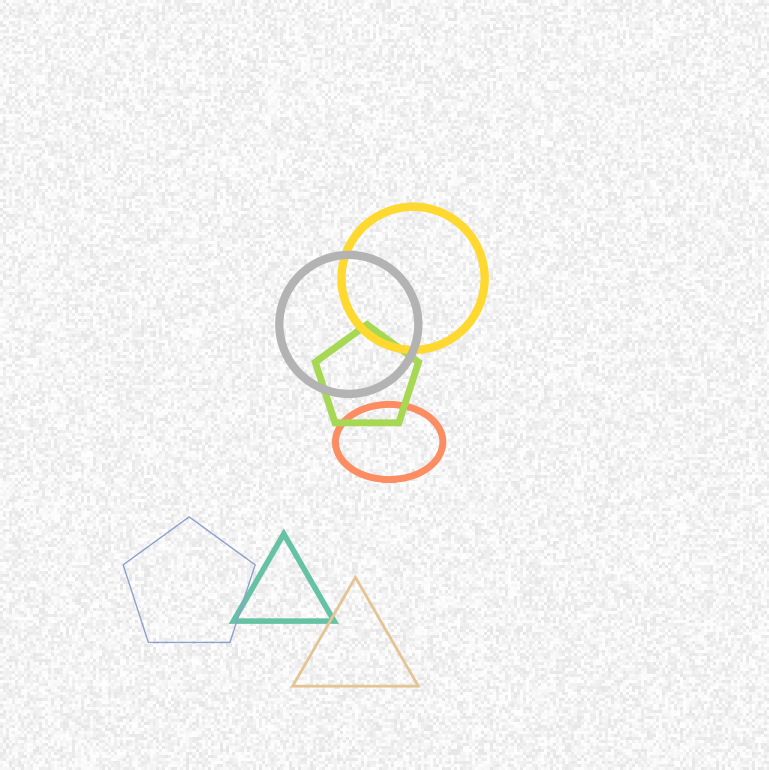[{"shape": "triangle", "thickness": 2, "radius": 0.38, "center": [0.369, 0.231]}, {"shape": "oval", "thickness": 2.5, "radius": 0.35, "center": [0.505, 0.426]}, {"shape": "pentagon", "thickness": 0.5, "radius": 0.45, "center": [0.246, 0.239]}, {"shape": "pentagon", "thickness": 2.5, "radius": 0.35, "center": [0.477, 0.508]}, {"shape": "circle", "thickness": 3, "radius": 0.46, "center": [0.536, 0.639]}, {"shape": "triangle", "thickness": 1, "radius": 0.47, "center": [0.462, 0.156]}, {"shape": "circle", "thickness": 3, "radius": 0.45, "center": [0.453, 0.579]}]